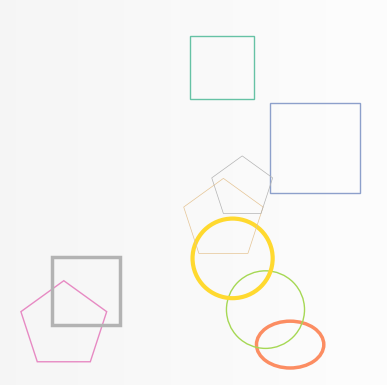[{"shape": "square", "thickness": 1, "radius": 0.41, "center": [0.572, 0.825]}, {"shape": "oval", "thickness": 2.5, "radius": 0.43, "center": [0.749, 0.105]}, {"shape": "square", "thickness": 1, "radius": 0.58, "center": [0.813, 0.615]}, {"shape": "pentagon", "thickness": 1, "radius": 0.58, "center": [0.165, 0.155]}, {"shape": "circle", "thickness": 1, "radius": 0.5, "center": [0.685, 0.196]}, {"shape": "circle", "thickness": 3, "radius": 0.52, "center": [0.6, 0.329]}, {"shape": "pentagon", "thickness": 0.5, "radius": 0.54, "center": [0.577, 0.429]}, {"shape": "pentagon", "thickness": 0.5, "radius": 0.41, "center": [0.625, 0.512]}, {"shape": "square", "thickness": 2.5, "radius": 0.44, "center": [0.222, 0.244]}]